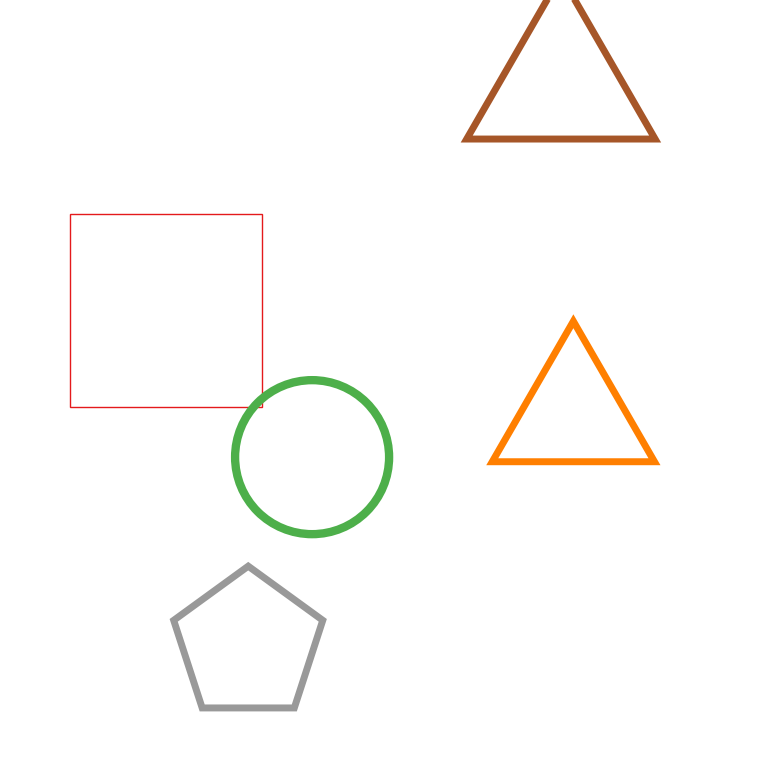[{"shape": "square", "thickness": 0.5, "radius": 0.62, "center": [0.216, 0.597]}, {"shape": "circle", "thickness": 3, "radius": 0.5, "center": [0.405, 0.406]}, {"shape": "triangle", "thickness": 2.5, "radius": 0.61, "center": [0.745, 0.461]}, {"shape": "triangle", "thickness": 2.5, "radius": 0.71, "center": [0.728, 0.89]}, {"shape": "pentagon", "thickness": 2.5, "radius": 0.51, "center": [0.322, 0.163]}]